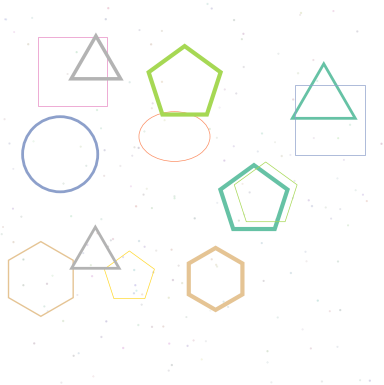[{"shape": "pentagon", "thickness": 3, "radius": 0.46, "center": [0.66, 0.479]}, {"shape": "triangle", "thickness": 2, "radius": 0.47, "center": [0.841, 0.74]}, {"shape": "oval", "thickness": 0.5, "radius": 0.46, "center": [0.453, 0.645]}, {"shape": "square", "thickness": 0.5, "radius": 0.46, "center": [0.858, 0.689]}, {"shape": "circle", "thickness": 2, "radius": 0.49, "center": [0.156, 0.599]}, {"shape": "square", "thickness": 0.5, "radius": 0.45, "center": [0.188, 0.815]}, {"shape": "pentagon", "thickness": 3, "radius": 0.49, "center": [0.48, 0.782]}, {"shape": "pentagon", "thickness": 0.5, "radius": 0.43, "center": [0.69, 0.493]}, {"shape": "pentagon", "thickness": 0.5, "radius": 0.34, "center": [0.336, 0.28]}, {"shape": "hexagon", "thickness": 1, "radius": 0.48, "center": [0.106, 0.275]}, {"shape": "hexagon", "thickness": 3, "radius": 0.4, "center": [0.56, 0.275]}, {"shape": "triangle", "thickness": 2.5, "radius": 0.37, "center": [0.249, 0.832]}, {"shape": "triangle", "thickness": 2, "radius": 0.36, "center": [0.248, 0.339]}]